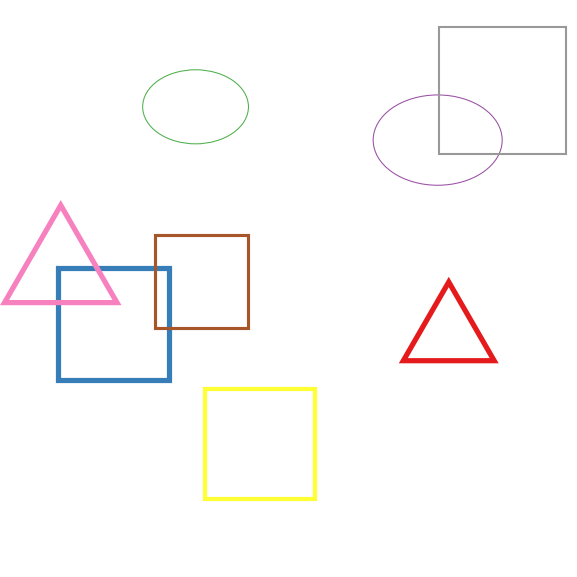[{"shape": "triangle", "thickness": 2.5, "radius": 0.45, "center": [0.777, 0.42]}, {"shape": "square", "thickness": 2.5, "radius": 0.48, "center": [0.196, 0.438]}, {"shape": "oval", "thickness": 0.5, "radius": 0.46, "center": [0.339, 0.814]}, {"shape": "oval", "thickness": 0.5, "radius": 0.56, "center": [0.758, 0.757]}, {"shape": "square", "thickness": 2, "radius": 0.48, "center": [0.45, 0.231]}, {"shape": "square", "thickness": 1.5, "radius": 0.4, "center": [0.349, 0.511]}, {"shape": "triangle", "thickness": 2.5, "radius": 0.56, "center": [0.105, 0.531]}, {"shape": "square", "thickness": 1, "radius": 0.55, "center": [0.871, 0.843]}]